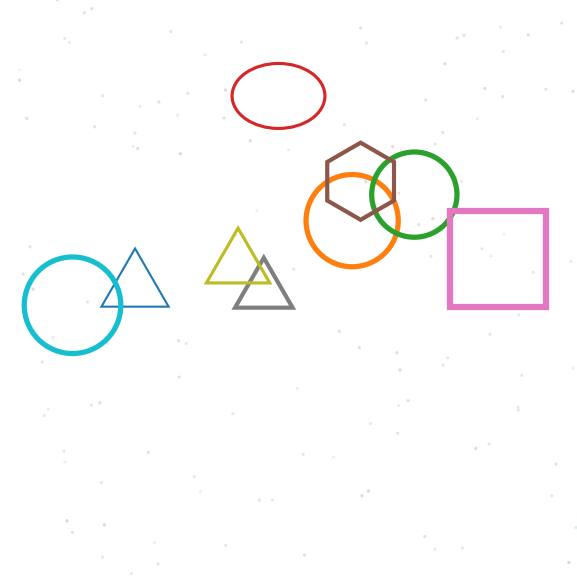[{"shape": "triangle", "thickness": 1, "radius": 0.34, "center": [0.234, 0.502]}, {"shape": "circle", "thickness": 2.5, "radius": 0.4, "center": [0.61, 0.617]}, {"shape": "circle", "thickness": 2.5, "radius": 0.37, "center": [0.717, 0.662]}, {"shape": "oval", "thickness": 1.5, "radius": 0.4, "center": [0.482, 0.833]}, {"shape": "hexagon", "thickness": 2, "radius": 0.33, "center": [0.624, 0.685]}, {"shape": "square", "thickness": 3, "radius": 0.42, "center": [0.863, 0.55]}, {"shape": "triangle", "thickness": 2, "radius": 0.29, "center": [0.457, 0.495]}, {"shape": "triangle", "thickness": 1.5, "radius": 0.32, "center": [0.412, 0.541]}, {"shape": "circle", "thickness": 2.5, "radius": 0.42, "center": [0.126, 0.471]}]